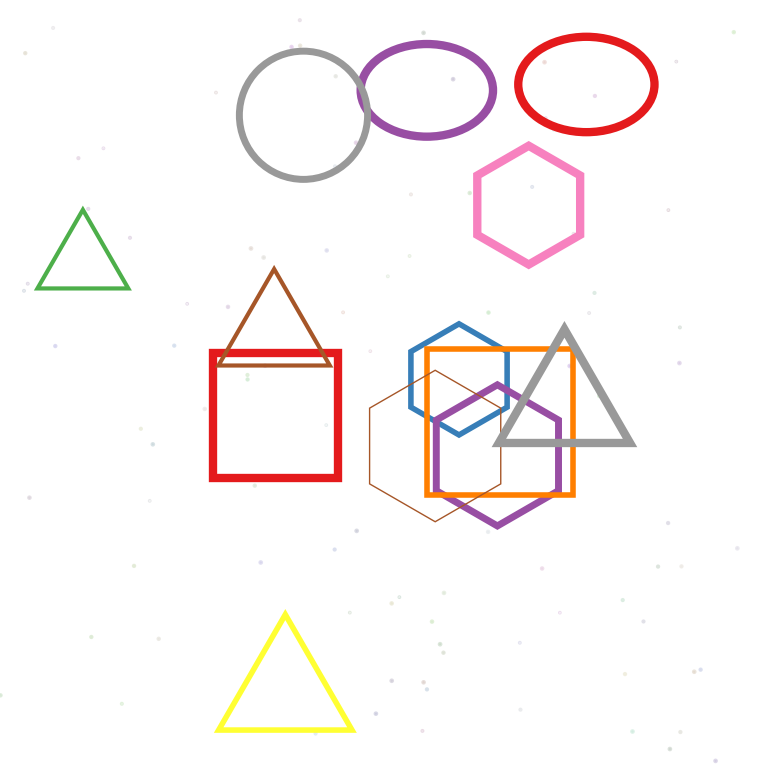[{"shape": "oval", "thickness": 3, "radius": 0.44, "center": [0.762, 0.89]}, {"shape": "square", "thickness": 3, "radius": 0.4, "center": [0.358, 0.46]}, {"shape": "hexagon", "thickness": 2, "radius": 0.36, "center": [0.596, 0.507]}, {"shape": "triangle", "thickness": 1.5, "radius": 0.34, "center": [0.108, 0.659]}, {"shape": "hexagon", "thickness": 2.5, "radius": 0.46, "center": [0.646, 0.409]}, {"shape": "oval", "thickness": 3, "radius": 0.43, "center": [0.554, 0.883]}, {"shape": "square", "thickness": 2, "radius": 0.47, "center": [0.65, 0.452]}, {"shape": "triangle", "thickness": 2, "radius": 0.5, "center": [0.371, 0.102]}, {"shape": "triangle", "thickness": 1.5, "radius": 0.42, "center": [0.356, 0.567]}, {"shape": "hexagon", "thickness": 0.5, "radius": 0.49, "center": [0.565, 0.421]}, {"shape": "hexagon", "thickness": 3, "radius": 0.39, "center": [0.687, 0.734]}, {"shape": "triangle", "thickness": 3, "radius": 0.49, "center": [0.733, 0.474]}, {"shape": "circle", "thickness": 2.5, "radius": 0.42, "center": [0.394, 0.85]}]